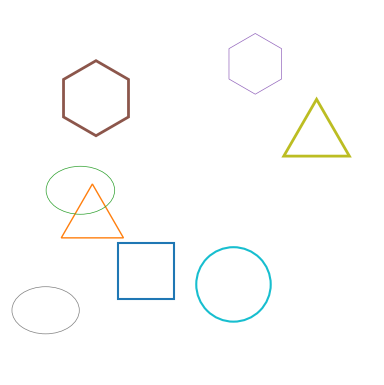[{"shape": "square", "thickness": 1.5, "radius": 0.36, "center": [0.379, 0.297]}, {"shape": "triangle", "thickness": 1, "radius": 0.47, "center": [0.24, 0.429]}, {"shape": "oval", "thickness": 0.5, "radius": 0.45, "center": [0.209, 0.506]}, {"shape": "hexagon", "thickness": 0.5, "radius": 0.39, "center": [0.663, 0.834]}, {"shape": "hexagon", "thickness": 2, "radius": 0.49, "center": [0.249, 0.745]}, {"shape": "oval", "thickness": 0.5, "radius": 0.44, "center": [0.119, 0.194]}, {"shape": "triangle", "thickness": 2, "radius": 0.49, "center": [0.822, 0.644]}, {"shape": "circle", "thickness": 1.5, "radius": 0.48, "center": [0.606, 0.261]}]